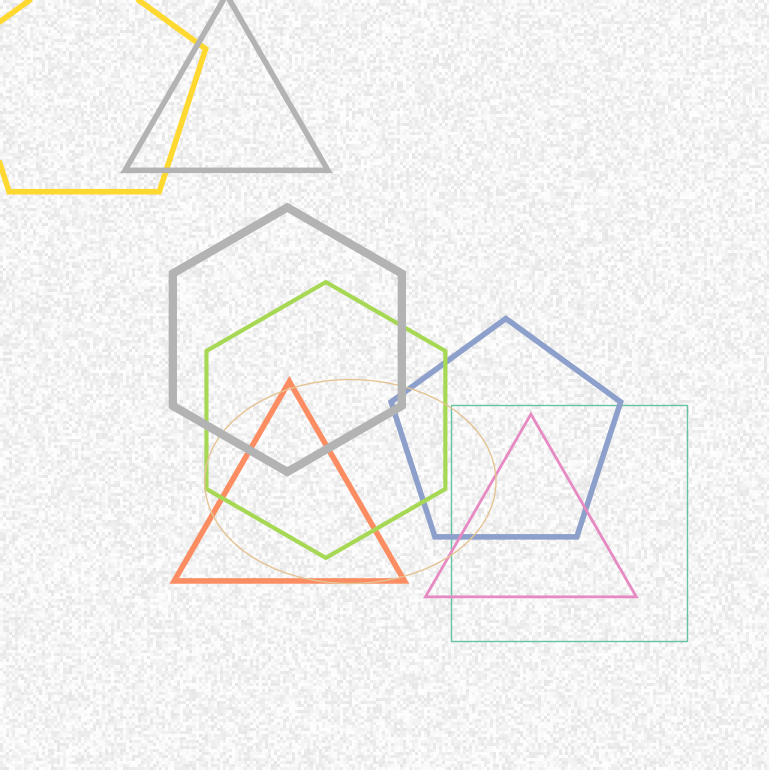[{"shape": "square", "thickness": 0.5, "radius": 0.77, "center": [0.739, 0.321]}, {"shape": "triangle", "thickness": 2, "radius": 0.86, "center": [0.376, 0.332]}, {"shape": "pentagon", "thickness": 2, "radius": 0.78, "center": [0.657, 0.43]}, {"shape": "triangle", "thickness": 1, "radius": 0.79, "center": [0.689, 0.304]}, {"shape": "hexagon", "thickness": 1.5, "radius": 0.9, "center": [0.423, 0.455]}, {"shape": "pentagon", "thickness": 2, "radius": 0.83, "center": [0.109, 0.885]}, {"shape": "oval", "thickness": 0.5, "radius": 0.95, "center": [0.455, 0.375]}, {"shape": "hexagon", "thickness": 3, "radius": 0.86, "center": [0.373, 0.559]}, {"shape": "triangle", "thickness": 2, "radius": 0.76, "center": [0.294, 0.855]}]